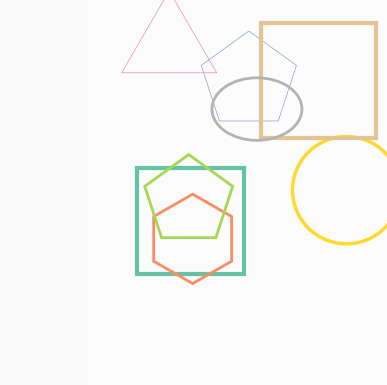[{"shape": "square", "thickness": 3, "radius": 0.69, "center": [0.492, 0.426]}, {"shape": "hexagon", "thickness": 2, "radius": 0.58, "center": [0.497, 0.38]}, {"shape": "pentagon", "thickness": 0.5, "radius": 0.65, "center": [0.642, 0.79]}, {"shape": "triangle", "thickness": 0.5, "radius": 0.71, "center": [0.437, 0.882]}, {"shape": "pentagon", "thickness": 2, "radius": 0.6, "center": [0.487, 0.479]}, {"shape": "circle", "thickness": 2.5, "radius": 0.7, "center": [0.894, 0.506]}, {"shape": "square", "thickness": 3, "radius": 0.74, "center": [0.823, 0.791]}, {"shape": "oval", "thickness": 2, "radius": 0.58, "center": [0.663, 0.717]}]